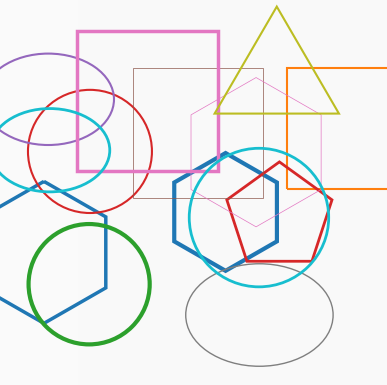[{"shape": "hexagon", "thickness": 2.5, "radius": 0.92, "center": [0.113, 0.344]}, {"shape": "hexagon", "thickness": 3, "radius": 0.76, "center": [0.582, 0.45]}, {"shape": "square", "thickness": 1.5, "radius": 0.79, "center": [0.899, 0.666]}, {"shape": "circle", "thickness": 3, "radius": 0.78, "center": [0.23, 0.262]}, {"shape": "circle", "thickness": 1.5, "radius": 0.8, "center": [0.232, 0.607]}, {"shape": "pentagon", "thickness": 2, "radius": 0.71, "center": [0.721, 0.437]}, {"shape": "oval", "thickness": 1.5, "radius": 0.85, "center": [0.125, 0.742]}, {"shape": "square", "thickness": 0.5, "radius": 0.84, "center": [0.511, 0.655]}, {"shape": "hexagon", "thickness": 0.5, "radius": 0.97, "center": [0.661, 0.605]}, {"shape": "square", "thickness": 2.5, "radius": 0.91, "center": [0.381, 0.737]}, {"shape": "oval", "thickness": 1, "radius": 0.95, "center": [0.669, 0.182]}, {"shape": "triangle", "thickness": 1.5, "radius": 0.93, "center": [0.714, 0.798]}, {"shape": "circle", "thickness": 2, "radius": 0.9, "center": [0.668, 0.435]}, {"shape": "oval", "thickness": 2, "radius": 0.77, "center": [0.129, 0.61]}]